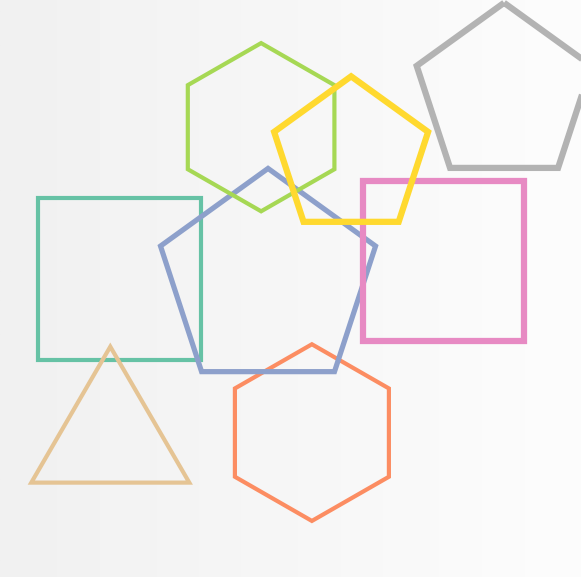[{"shape": "square", "thickness": 2, "radius": 0.7, "center": [0.206, 0.517]}, {"shape": "hexagon", "thickness": 2, "radius": 0.76, "center": [0.537, 0.25]}, {"shape": "pentagon", "thickness": 2.5, "radius": 0.97, "center": [0.461, 0.513]}, {"shape": "square", "thickness": 3, "radius": 0.69, "center": [0.763, 0.548]}, {"shape": "hexagon", "thickness": 2, "radius": 0.73, "center": [0.449, 0.779]}, {"shape": "pentagon", "thickness": 3, "radius": 0.7, "center": [0.604, 0.728]}, {"shape": "triangle", "thickness": 2, "radius": 0.78, "center": [0.19, 0.242]}, {"shape": "pentagon", "thickness": 3, "radius": 0.79, "center": [0.867, 0.836]}]